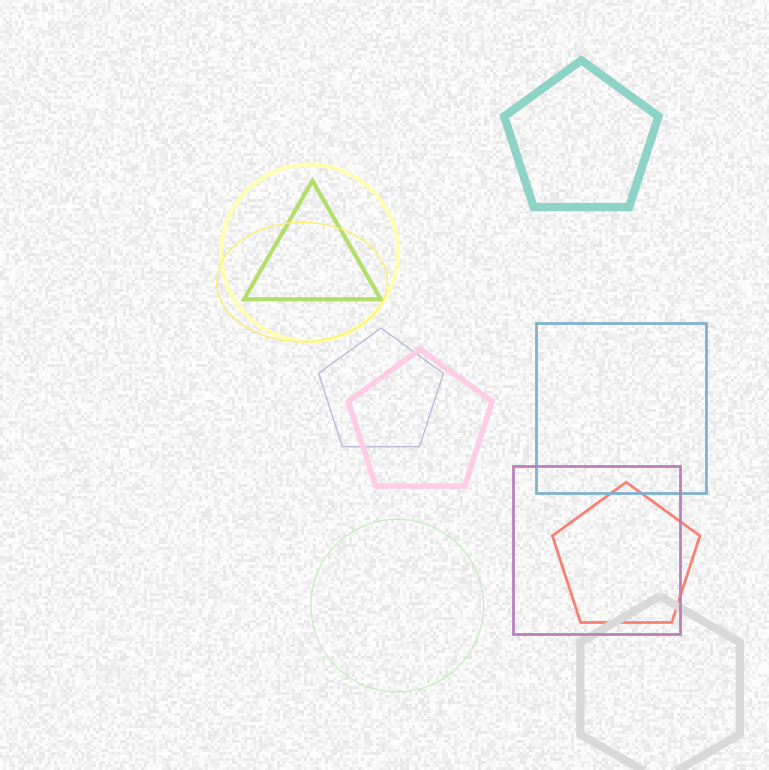[{"shape": "pentagon", "thickness": 3, "radius": 0.53, "center": [0.755, 0.816]}, {"shape": "circle", "thickness": 1.5, "radius": 0.57, "center": [0.402, 0.671]}, {"shape": "pentagon", "thickness": 0.5, "radius": 0.43, "center": [0.495, 0.489]}, {"shape": "pentagon", "thickness": 1, "radius": 0.5, "center": [0.813, 0.273]}, {"shape": "square", "thickness": 1, "radius": 0.55, "center": [0.807, 0.47]}, {"shape": "triangle", "thickness": 1.5, "radius": 0.51, "center": [0.406, 0.663]}, {"shape": "pentagon", "thickness": 2, "radius": 0.49, "center": [0.546, 0.448]}, {"shape": "hexagon", "thickness": 3, "radius": 0.6, "center": [0.857, 0.106]}, {"shape": "square", "thickness": 1, "radius": 0.54, "center": [0.775, 0.286]}, {"shape": "circle", "thickness": 0.5, "radius": 0.56, "center": [0.516, 0.214]}, {"shape": "oval", "thickness": 0.5, "radius": 0.55, "center": [0.392, 0.634]}]